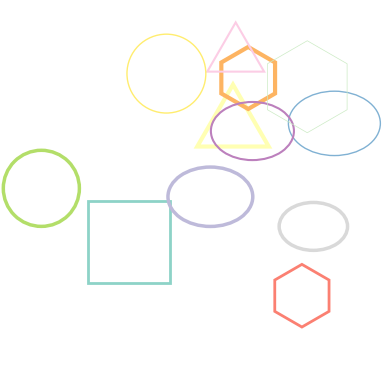[{"shape": "square", "thickness": 2, "radius": 0.53, "center": [0.335, 0.372]}, {"shape": "triangle", "thickness": 3, "radius": 0.54, "center": [0.605, 0.673]}, {"shape": "oval", "thickness": 2.5, "radius": 0.55, "center": [0.546, 0.489]}, {"shape": "hexagon", "thickness": 2, "radius": 0.41, "center": [0.784, 0.232]}, {"shape": "oval", "thickness": 1, "radius": 0.6, "center": [0.869, 0.68]}, {"shape": "hexagon", "thickness": 3, "radius": 0.4, "center": [0.645, 0.798]}, {"shape": "circle", "thickness": 2.5, "radius": 0.49, "center": [0.107, 0.511]}, {"shape": "triangle", "thickness": 1.5, "radius": 0.43, "center": [0.612, 0.857]}, {"shape": "oval", "thickness": 2.5, "radius": 0.44, "center": [0.814, 0.412]}, {"shape": "oval", "thickness": 1.5, "radius": 0.54, "center": [0.656, 0.66]}, {"shape": "hexagon", "thickness": 0.5, "radius": 0.6, "center": [0.798, 0.775]}, {"shape": "circle", "thickness": 1, "radius": 0.51, "center": [0.432, 0.809]}]